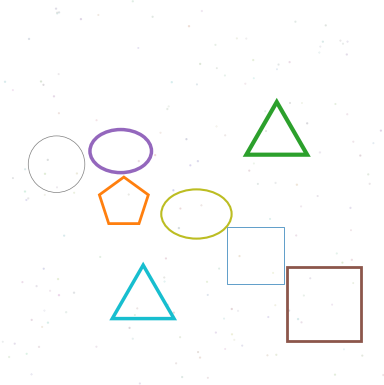[{"shape": "square", "thickness": 0.5, "radius": 0.37, "center": [0.664, 0.336]}, {"shape": "pentagon", "thickness": 2, "radius": 0.33, "center": [0.322, 0.473]}, {"shape": "triangle", "thickness": 3, "radius": 0.46, "center": [0.719, 0.644]}, {"shape": "oval", "thickness": 2.5, "radius": 0.4, "center": [0.314, 0.608]}, {"shape": "square", "thickness": 2, "radius": 0.48, "center": [0.841, 0.211]}, {"shape": "circle", "thickness": 0.5, "radius": 0.37, "center": [0.147, 0.574]}, {"shape": "oval", "thickness": 1.5, "radius": 0.46, "center": [0.51, 0.444]}, {"shape": "triangle", "thickness": 2.5, "radius": 0.46, "center": [0.372, 0.219]}]